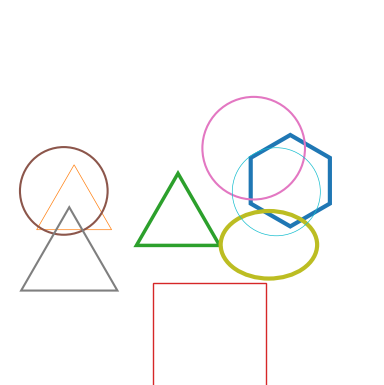[{"shape": "hexagon", "thickness": 3, "radius": 0.59, "center": [0.754, 0.531]}, {"shape": "triangle", "thickness": 0.5, "radius": 0.56, "center": [0.193, 0.46]}, {"shape": "triangle", "thickness": 2.5, "radius": 0.62, "center": [0.462, 0.425]}, {"shape": "square", "thickness": 1, "radius": 0.74, "center": [0.544, 0.118]}, {"shape": "circle", "thickness": 1.5, "radius": 0.57, "center": [0.166, 0.504]}, {"shape": "circle", "thickness": 1.5, "radius": 0.67, "center": [0.659, 0.615]}, {"shape": "triangle", "thickness": 1.5, "radius": 0.72, "center": [0.18, 0.317]}, {"shape": "oval", "thickness": 3, "radius": 0.63, "center": [0.698, 0.364]}, {"shape": "circle", "thickness": 0.5, "radius": 0.57, "center": [0.718, 0.502]}]